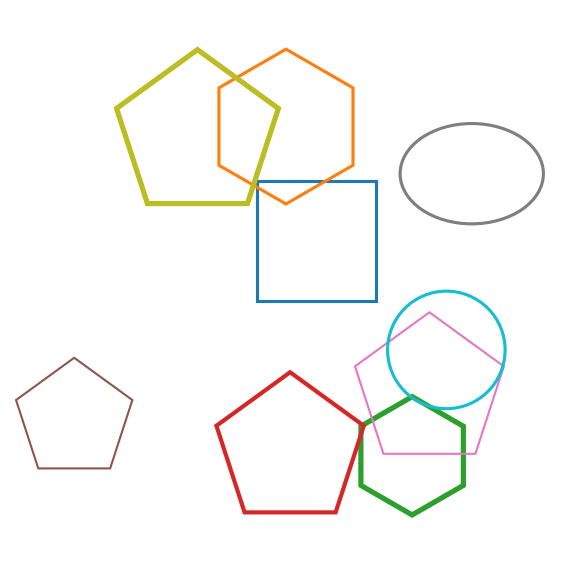[{"shape": "square", "thickness": 1.5, "radius": 0.52, "center": [0.548, 0.582]}, {"shape": "hexagon", "thickness": 1.5, "radius": 0.67, "center": [0.495, 0.78]}, {"shape": "hexagon", "thickness": 2.5, "radius": 0.51, "center": [0.714, 0.21]}, {"shape": "pentagon", "thickness": 2, "radius": 0.67, "center": [0.502, 0.22]}, {"shape": "pentagon", "thickness": 1, "radius": 0.53, "center": [0.128, 0.274]}, {"shape": "pentagon", "thickness": 1, "radius": 0.68, "center": [0.744, 0.323]}, {"shape": "oval", "thickness": 1.5, "radius": 0.62, "center": [0.817, 0.698]}, {"shape": "pentagon", "thickness": 2.5, "radius": 0.74, "center": [0.342, 0.766]}, {"shape": "circle", "thickness": 1.5, "radius": 0.51, "center": [0.773, 0.393]}]